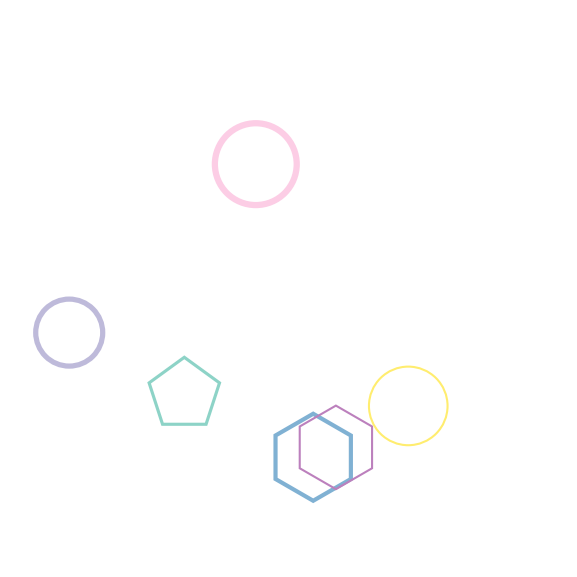[{"shape": "pentagon", "thickness": 1.5, "radius": 0.32, "center": [0.319, 0.316]}, {"shape": "circle", "thickness": 2.5, "radius": 0.29, "center": [0.12, 0.423]}, {"shape": "hexagon", "thickness": 2, "radius": 0.38, "center": [0.542, 0.207]}, {"shape": "circle", "thickness": 3, "radius": 0.35, "center": [0.443, 0.715]}, {"shape": "hexagon", "thickness": 1, "radius": 0.36, "center": [0.582, 0.224]}, {"shape": "circle", "thickness": 1, "radius": 0.34, "center": [0.707, 0.296]}]